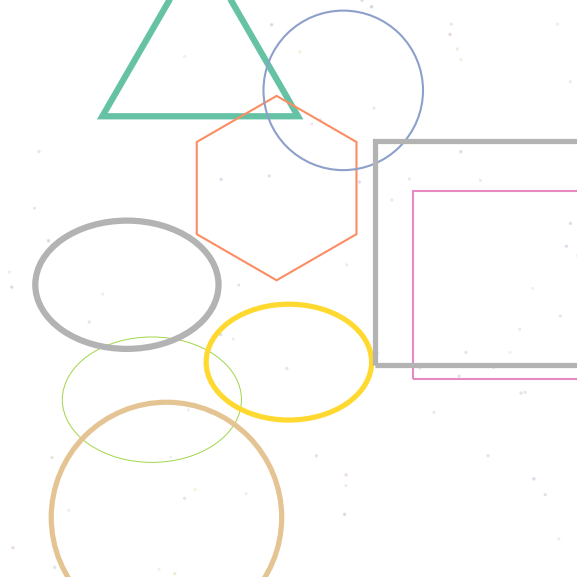[{"shape": "triangle", "thickness": 3, "radius": 0.98, "center": [0.347, 0.896]}, {"shape": "hexagon", "thickness": 1, "radius": 0.8, "center": [0.479, 0.673]}, {"shape": "circle", "thickness": 1, "radius": 0.69, "center": [0.594, 0.843]}, {"shape": "square", "thickness": 1, "radius": 0.81, "center": [0.878, 0.506]}, {"shape": "oval", "thickness": 0.5, "radius": 0.78, "center": [0.263, 0.307]}, {"shape": "oval", "thickness": 2.5, "radius": 0.72, "center": [0.5, 0.372]}, {"shape": "circle", "thickness": 2.5, "radius": 1.0, "center": [0.288, 0.103]}, {"shape": "square", "thickness": 2.5, "radius": 0.97, "center": [0.843, 0.561]}, {"shape": "oval", "thickness": 3, "radius": 0.79, "center": [0.22, 0.506]}]